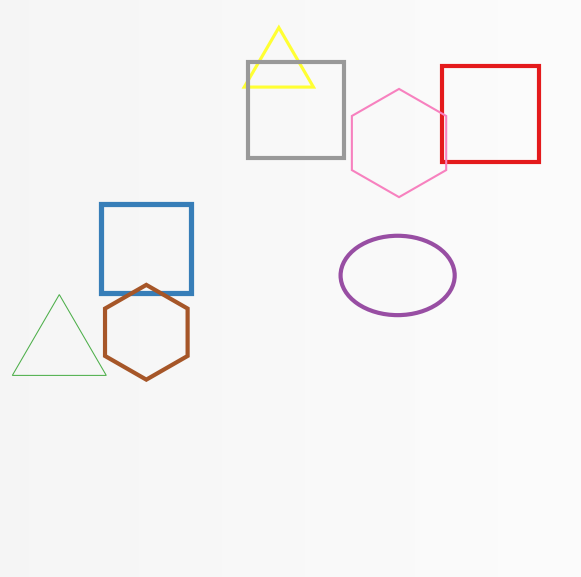[{"shape": "square", "thickness": 2, "radius": 0.42, "center": [0.844, 0.802]}, {"shape": "square", "thickness": 2.5, "radius": 0.39, "center": [0.252, 0.569]}, {"shape": "triangle", "thickness": 0.5, "radius": 0.47, "center": [0.102, 0.396]}, {"shape": "oval", "thickness": 2, "radius": 0.49, "center": [0.684, 0.522]}, {"shape": "triangle", "thickness": 1.5, "radius": 0.34, "center": [0.48, 0.883]}, {"shape": "hexagon", "thickness": 2, "radius": 0.41, "center": [0.252, 0.424]}, {"shape": "hexagon", "thickness": 1, "radius": 0.47, "center": [0.687, 0.751]}, {"shape": "square", "thickness": 2, "radius": 0.41, "center": [0.509, 0.809]}]